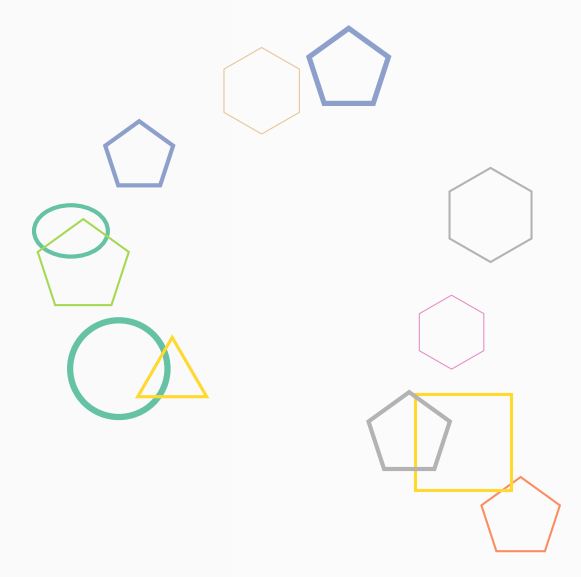[{"shape": "oval", "thickness": 2, "radius": 0.32, "center": [0.122, 0.599]}, {"shape": "circle", "thickness": 3, "radius": 0.42, "center": [0.204, 0.361]}, {"shape": "pentagon", "thickness": 1, "radius": 0.36, "center": [0.896, 0.102]}, {"shape": "pentagon", "thickness": 2, "radius": 0.31, "center": [0.239, 0.728]}, {"shape": "pentagon", "thickness": 2.5, "radius": 0.36, "center": [0.6, 0.878]}, {"shape": "hexagon", "thickness": 0.5, "radius": 0.32, "center": [0.777, 0.424]}, {"shape": "pentagon", "thickness": 1, "radius": 0.41, "center": [0.143, 0.537]}, {"shape": "square", "thickness": 1.5, "radius": 0.41, "center": [0.797, 0.234]}, {"shape": "triangle", "thickness": 1.5, "radius": 0.34, "center": [0.296, 0.346]}, {"shape": "hexagon", "thickness": 0.5, "radius": 0.37, "center": [0.45, 0.842]}, {"shape": "pentagon", "thickness": 2, "radius": 0.37, "center": [0.704, 0.247]}, {"shape": "hexagon", "thickness": 1, "radius": 0.41, "center": [0.844, 0.627]}]